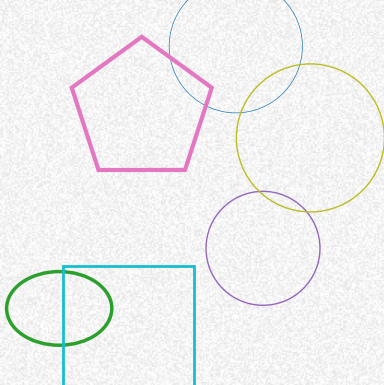[{"shape": "circle", "thickness": 0.5, "radius": 0.87, "center": [0.612, 0.88]}, {"shape": "oval", "thickness": 2.5, "radius": 0.68, "center": [0.154, 0.199]}, {"shape": "circle", "thickness": 1, "radius": 0.74, "center": [0.683, 0.355]}, {"shape": "pentagon", "thickness": 3, "radius": 0.96, "center": [0.368, 0.713]}, {"shape": "circle", "thickness": 1, "radius": 0.96, "center": [0.806, 0.642]}, {"shape": "square", "thickness": 2, "radius": 0.85, "center": [0.333, 0.138]}]